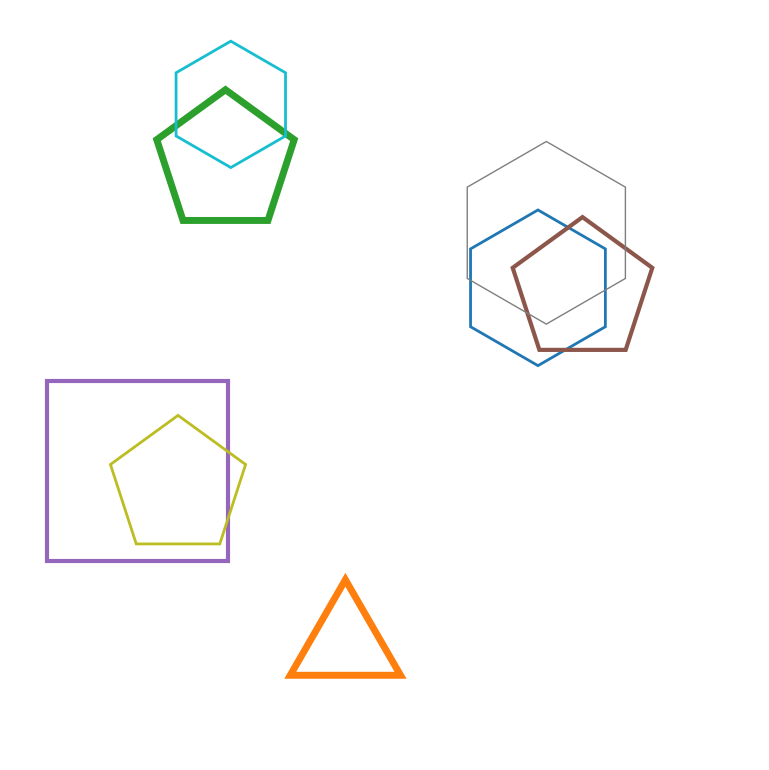[{"shape": "hexagon", "thickness": 1, "radius": 0.51, "center": [0.699, 0.626]}, {"shape": "triangle", "thickness": 2.5, "radius": 0.41, "center": [0.449, 0.164]}, {"shape": "pentagon", "thickness": 2.5, "radius": 0.47, "center": [0.293, 0.79]}, {"shape": "square", "thickness": 1.5, "radius": 0.59, "center": [0.178, 0.388]}, {"shape": "pentagon", "thickness": 1.5, "radius": 0.48, "center": [0.757, 0.623]}, {"shape": "hexagon", "thickness": 0.5, "radius": 0.59, "center": [0.71, 0.698]}, {"shape": "pentagon", "thickness": 1, "radius": 0.46, "center": [0.231, 0.368]}, {"shape": "hexagon", "thickness": 1, "radius": 0.41, "center": [0.3, 0.864]}]